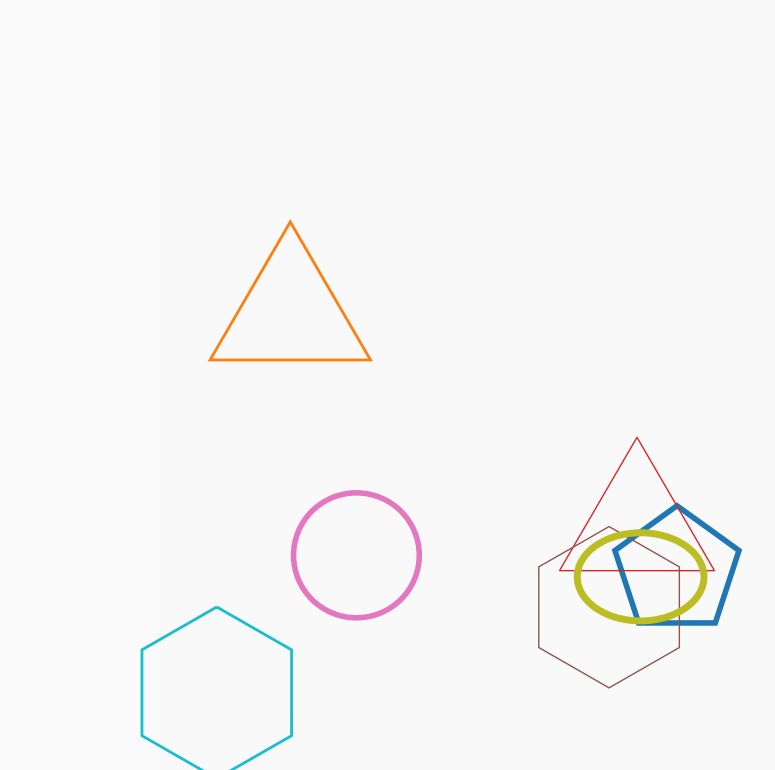[{"shape": "pentagon", "thickness": 2, "radius": 0.42, "center": [0.874, 0.259]}, {"shape": "triangle", "thickness": 1, "radius": 0.6, "center": [0.375, 0.592]}, {"shape": "triangle", "thickness": 0.5, "radius": 0.58, "center": [0.822, 0.317]}, {"shape": "hexagon", "thickness": 0.5, "radius": 0.52, "center": [0.786, 0.211]}, {"shape": "circle", "thickness": 2, "radius": 0.41, "center": [0.46, 0.279]}, {"shape": "oval", "thickness": 2.5, "radius": 0.41, "center": [0.827, 0.251]}, {"shape": "hexagon", "thickness": 1, "radius": 0.56, "center": [0.28, 0.1]}]